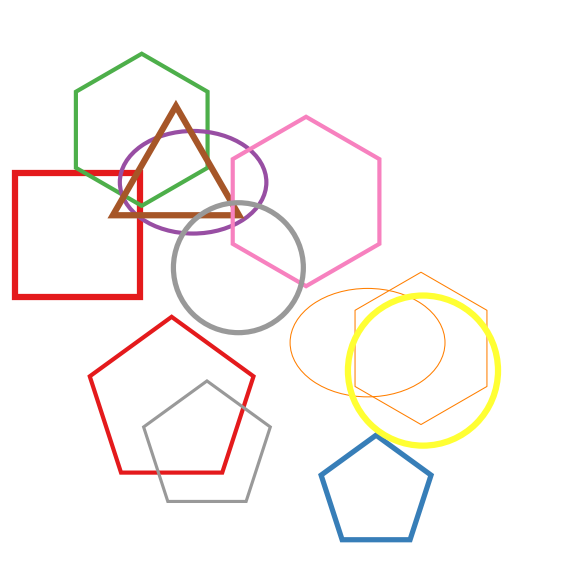[{"shape": "pentagon", "thickness": 2, "radius": 0.75, "center": [0.297, 0.301]}, {"shape": "square", "thickness": 3, "radius": 0.54, "center": [0.135, 0.592]}, {"shape": "pentagon", "thickness": 2.5, "radius": 0.5, "center": [0.651, 0.145]}, {"shape": "hexagon", "thickness": 2, "radius": 0.66, "center": [0.245, 0.774]}, {"shape": "oval", "thickness": 2, "radius": 0.63, "center": [0.334, 0.684]}, {"shape": "hexagon", "thickness": 0.5, "radius": 0.66, "center": [0.729, 0.396]}, {"shape": "oval", "thickness": 0.5, "radius": 0.67, "center": [0.636, 0.406]}, {"shape": "circle", "thickness": 3, "radius": 0.65, "center": [0.732, 0.357]}, {"shape": "triangle", "thickness": 3, "radius": 0.63, "center": [0.305, 0.689]}, {"shape": "hexagon", "thickness": 2, "radius": 0.73, "center": [0.53, 0.65]}, {"shape": "pentagon", "thickness": 1.5, "radius": 0.58, "center": [0.358, 0.224]}, {"shape": "circle", "thickness": 2.5, "radius": 0.56, "center": [0.413, 0.536]}]